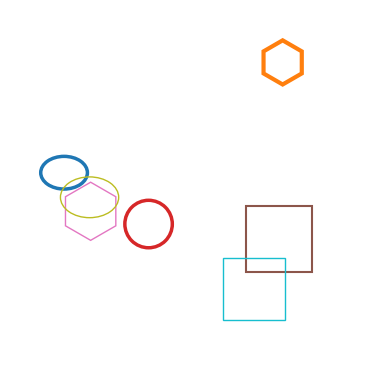[{"shape": "oval", "thickness": 2.5, "radius": 0.3, "center": [0.166, 0.551]}, {"shape": "hexagon", "thickness": 3, "radius": 0.29, "center": [0.734, 0.838]}, {"shape": "circle", "thickness": 2.5, "radius": 0.31, "center": [0.386, 0.418]}, {"shape": "square", "thickness": 1.5, "radius": 0.43, "center": [0.725, 0.378]}, {"shape": "hexagon", "thickness": 1, "radius": 0.38, "center": [0.235, 0.451]}, {"shape": "oval", "thickness": 1, "radius": 0.38, "center": [0.233, 0.488]}, {"shape": "square", "thickness": 1, "radius": 0.4, "center": [0.66, 0.249]}]